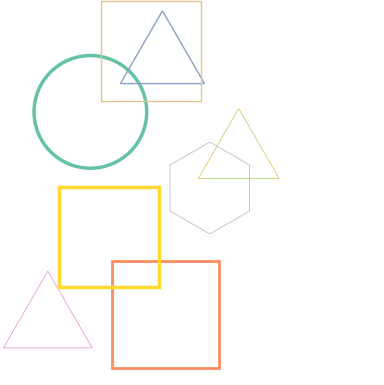[{"shape": "circle", "thickness": 2.5, "radius": 0.73, "center": [0.235, 0.709]}, {"shape": "square", "thickness": 2, "radius": 0.69, "center": [0.43, 0.183]}, {"shape": "triangle", "thickness": 1, "radius": 0.63, "center": [0.422, 0.846]}, {"shape": "triangle", "thickness": 0.5, "radius": 0.66, "center": [0.124, 0.163]}, {"shape": "triangle", "thickness": 0.5, "radius": 0.61, "center": [0.62, 0.597]}, {"shape": "square", "thickness": 2.5, "radius": 0.65, "center": [0.284, 0.385]}, {"shape": "square", "thickness": 1, "radius": 0.65, "center": [0.393, 0.868]}, {"shape": "hexagon", "thickness": 0.5, "radius": 0.6, "center": [0.545, 0.512]}]